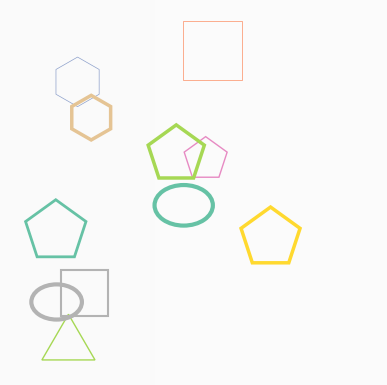[{"shape": "oval", "thickness": 3, "radius": 0.38, "center": [0.474, 0.467]}, {"shape": "pentagon", "thickness": 2, "radius": 0.41, "center": [0.144, 0.399]}, {"shape": "square", "thickness": 0.5, "radius": 0.38, "center": [0.549, 0.869]}, {"shape": "hexagon", "thickness": 0.5, "radius": 0.32, "center": [0.2, 0.787]}, {"shape": "pentagon", "thickness": 1, "radius": 0.29, "center": [0.531, 0.587]}, {"shape": "triangle", "thickness": 1, "radius": 0.4, "center": [0.177, 0.105]}, {"shape": "pentagon", "thickness": 2.5, "radius": 0.38, "center": [0.455, 0.599]}, {"shape": "pentagon", "thickness": 2.5, "radius": 0.4, "center": [0.698, 0.382]}, {"shape": "hexagon", "thickness": 2.5, "radius": 0.29, "center": [0.235, 0.694]}, {"shape": "oval", "thickness": 3, "radius": 0.33, "center": [0.146, 0.216]}, {"shape": "square", "thickness": 1.5, "radius": 0.3, "center": [0.218, 0.239]}]